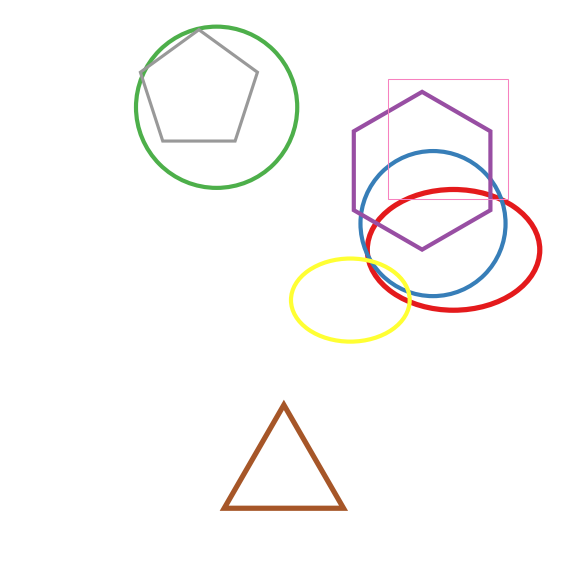[{"shape": "oval", "thickness": 2.5, "radius": 0.75, "center": [0.785, 0.566]}, {"shape": "circle", "thickness": 2, "radius": 0.63, "center": [0.75, 0.612]}, {"shape": "circle", "thickness": 2, "radius": 0.7, "center": [0.375, 0.813]}, {"shape": "hexagon", "thickness": 2, "radius": 0.68, "center": [0.731, 0.703]}, {"shape": "oval", "thickness": 2, "radius": 0.51, "center": [0.607, 0.48]}, {"shape": "triangle", "thickness": 2.5, "radius": 0.6, "center": [0.492, 0.179]}, {"shape": "square", "thickness": 0.5, "radius": 0.52, "center": [0.775, 0.758]}, {"shape": "pentagon", "thickness": 1.5, "radius": 0.53, "center": [0.344, 0.841]}]